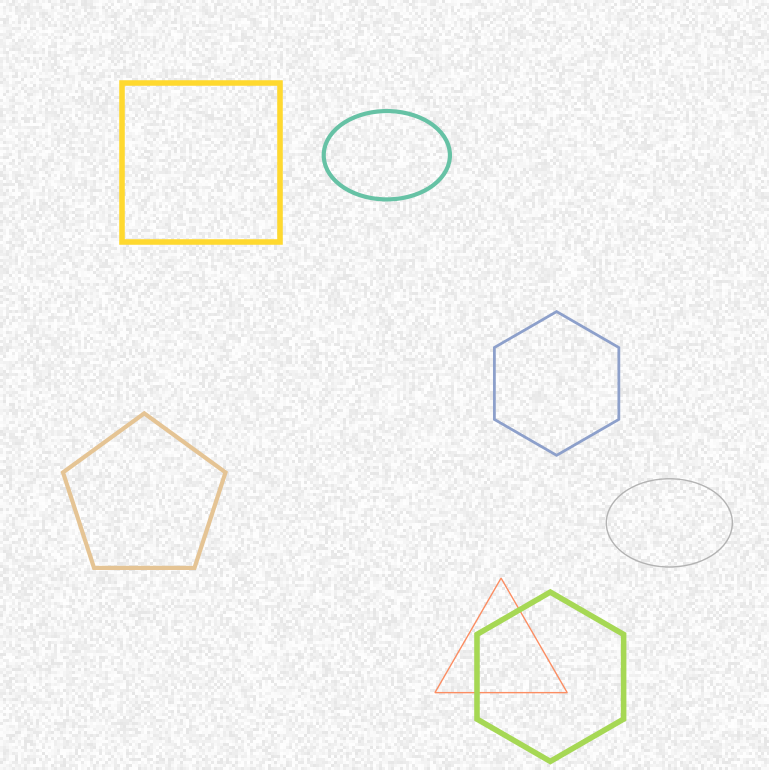[{"shape": "oval", "thickness": 1.5, "radius": 0.41, "center": [0.502, 0.798]}, {"shape": "triangle", "thickness": 0.5, "radius": 0.5, "center": [0.651, 0.15]}, {"shape": "hexagon", "thickness": 1, "radius": 0.47, "center": [0.723, 0.502]}, {"shape": "hexagon", "thickness": 2, "radius": 0.55, "center": [0.715, 0.121]}, {"shape": "square", "thickness": 2, "radius": 0.51, "center": [0.261, 0.789]}, {"shape": "pentagon", "thickness": 1.5, "radius": 0.55, "center": [0.187, 0.352]}, {"shape": "oval", "thickness": 0.5, "radius": 0.41, "center": [0.869, 0.321]}]